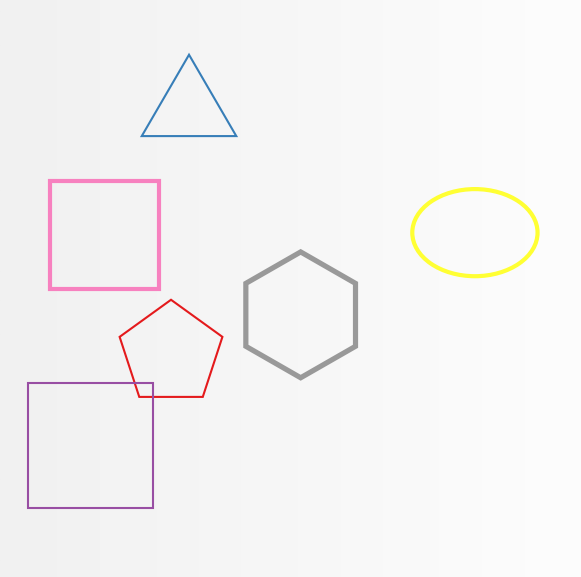[{"shape": "pentagon", "thickness": 1, "radius": 0.46, "center": [0.294, 0.387]}, {"shape": "triangle", "thickness": 1, "radius": 0.47, "center": [0.325, 0.81]}, {"shape": "square", "thickness": 1, "radius": 0.54, "center": [0.156, 0.228]}, {"shape": "oval", "thickness": 2, "radius": 0.54, "center": [0.817, 0.596]}, {"shape": "square", "thickness": 2, "radius": 0.47, "center": [0.18, 0.592]}, {"shape": "hexagon", "thickness": 2.5, "radius": 0.54, "center": [0.517, 0.454]}]